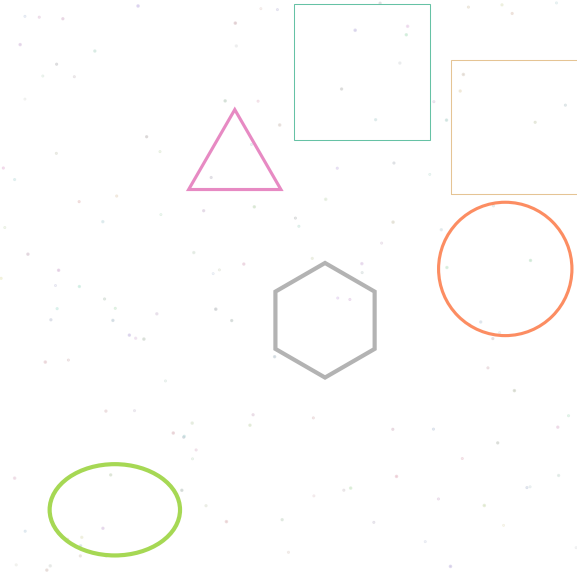[{"shape": "square", "thickness": 0.5, "radius": 0.59, "center": [0.628, 0.875]}, {"shape": "circle", "thickness": 1.5, "radius": 0.58, "center": [0.875, 0.533]}, {"shape": "triangle", "thickness": 1.5, "radius": 0.46, "center": [0.407, 0.717]}, {"shape": "oval", "thickness": 2, "radius": 0.56, "center": [0.199, 0.116]}, {"shape": "square", "thickness": 0.5, "radius": 0.58, "center": [0.897, 0.779]}, {"shape": "hexagon", "thickness": 2, "radius": 0.5, "center": [0.563, 0.445]}]